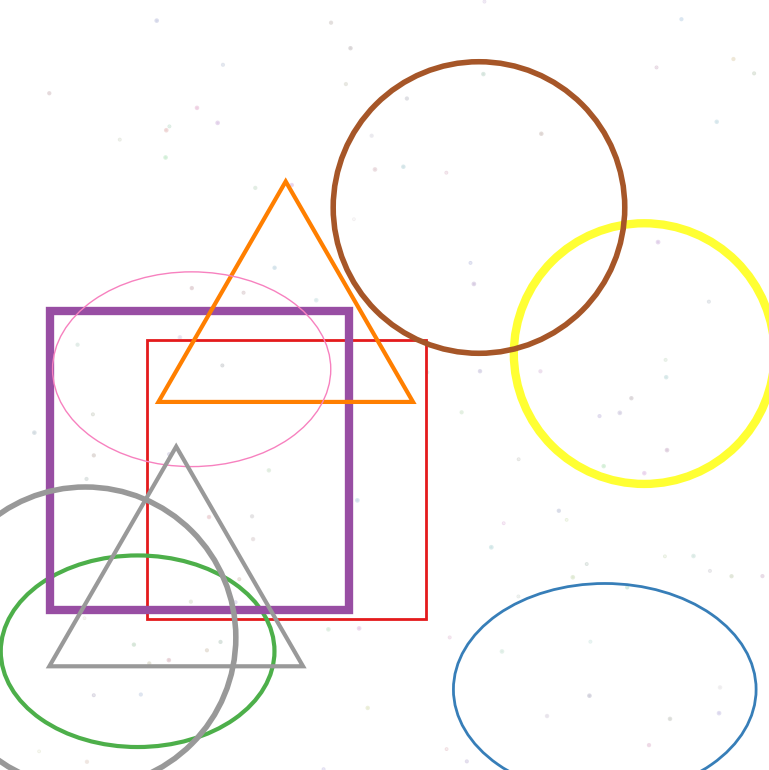[{"shape": "square", "thickness": 1, "radius": 0.91, "center": [0.372, 0.378]}, {"shape": "oval", "thickness": 1, "radius": 0.98, "center": [0.785, 0.105]}, {"shape": "oval", "thickness": 1.5, "radius": 0.89, "center": [0.179, 0.154]}, {"shape": "square", "thickness": 3, "radius": 0.97, "center": [0.259, 0.402]}, {"shape": "triangle", "thickness": 1.5, "radius": 0.95, "center": [0.371, 0.573]}, {"shape": "circle", "thickness": 3, "radius": 0.85, "center": [0.837, 0.541]}, {"shape": "circle", "thickness": 2, "radius": 0.95, "center": [0.622, 0.73]}, {"shape": "oval", "thickness": 0.5, "radius": 0.9, "center": [0.249, 0.52]}, {"shape": "triangle", "thickness": 1.5, "radius": 0.95, "center": [0.229, 0.23]}, {"shape": "circle", "thickness": 2, "radius": 0.98, "center": [0.111, 0.172]}]